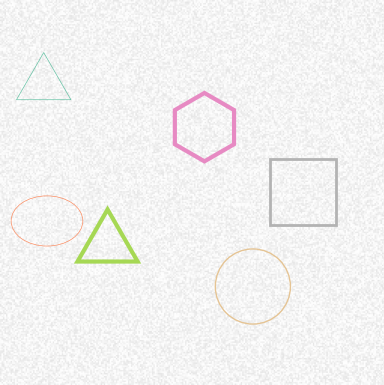[{"shape": "triangle", "thickness": 0.5, "radius": 0.41, "center": [0.113, 0.782]}, {"shape": "oval", "thickness": 0.5, "radius": 0.47, "center": [0.122, 0.426]}, {"shape": "hexagon", "thickness": 3, "radius": 0.44, "center": [0.531, 0.67]}, {"shape": "triangle", "thickness": 3, "radius": 0.45, "center": [0.279, 0.366]}, {"shape": "circle", "thickness": 1, "radius": 0.49, "center": [0.657, 0.256]}, {"shape": "square", "thickness": 2, "radius": 0.43, "center": [0.787, 0.502]}]